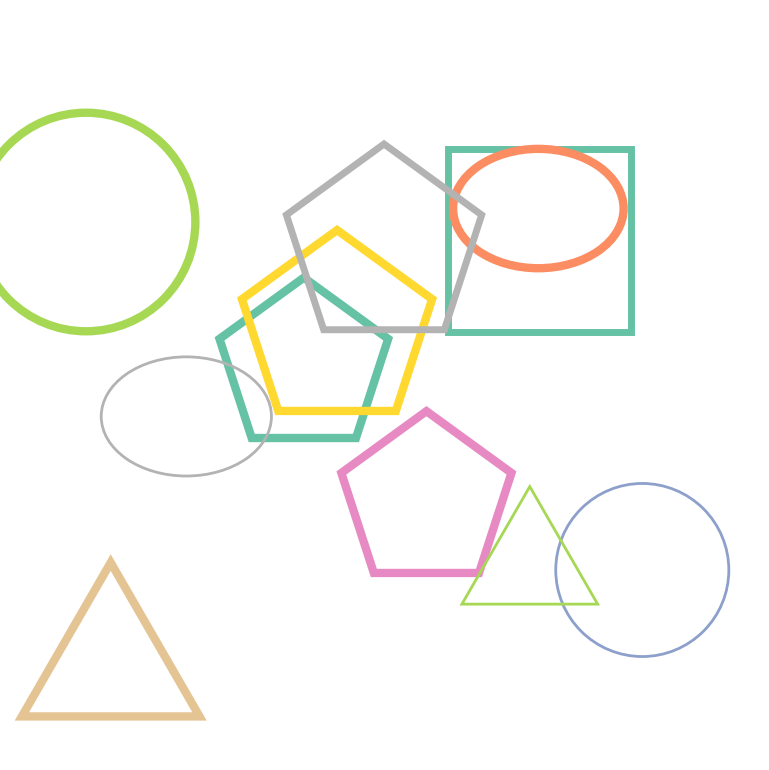[{"shape": "pentagon", "thickness": 3, "radius": 0.58, "center": [0.395, 0.524]}, {"shape": "square", "thickness": 2.5, "radius": 0.59, "center": [0.701, 0.687]}, {"shape": "oval", "thickness": 3, "radius": 0.55, "center": [0.699, 0.729]}, {"shape": "circle", "thickness": 1, "radius": 0.56, "center": [0.834, 0.26]}, {"shape": "pentagon", "thickness": 3, "radius": 0.58, "center": [0.554, 0.35]}, {"shape": "triangle", "thickness": 1, "radius": 0.51, "center": [0.688, 0.266]}, {"shape": "circle", "thickness": 3, "radius": 0.71, "center": [0.112, 0.712]}, {"shape": "pentagon", "thickness": 3, "radius": 0.65, "center": [0.438, 0.571]}, {"shape": "triangle", "thickness": 3, "radius": 0.67, "center": [0.144, 0.136]}, {"shape": "oval", "thickness": 1, "radius": 0.55, "center": [0.242, 0.459]}, {"shape": "pentagon", "thickness": 2.5, "radius": 0.67, "center": [0.499, 0.68]}]